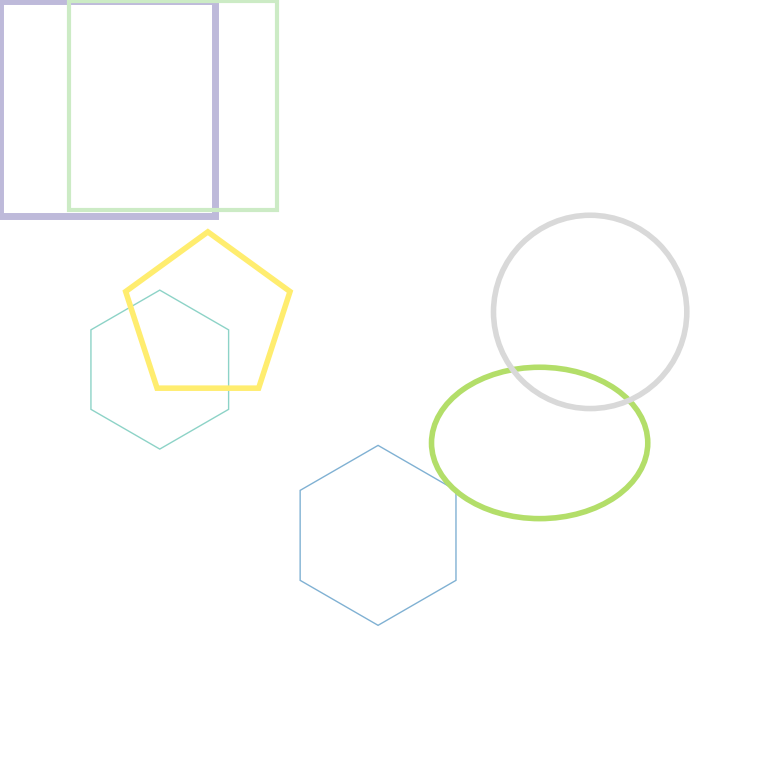[{"shape": "hexagon", "thickness": 0.5, "radius": 0.52, "center": [0.207, 0.52]}, {"shape": "square", "thickness": 2.5, "radius": 0.7, "center": [0.14, 0.859]}, {"shape": "hexagon", "thickness": 0.5, "radius": 0.58, "center": [0.491, 0.305]}, {"shape": "oval", "thickness": 2, "radius": 0.7, "center": [0.701, 0.425]}, {"shape": "circle", "thickness": 2, "radius": 0.63, "center": [0.766, 0.595]}, {"shape": "square", "thickness": 1.5, "radius": 0.68, "center": [0.225, 0.863]}, {"shape": "pentagon", "thickness": 2, "radius": 0.56, "center": [0.27, 0.587]}]